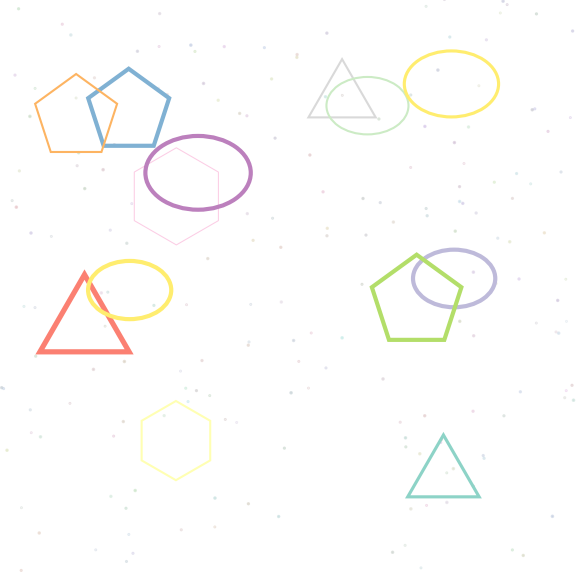[{"shape": "triangle", "thickness": 1.5, "radius": 0.36, "center": [0.768, 0.174]}, {"shape": "hexagon", "thickness": 1, "radius": 0.34, "center": [0.305, 0.236]}, {"shape": "oval", "thickness": 2, "radius": 0.36, "center": [0.786, 0.517]}, {"shape": "triangle", "thickness": 2.5, "radius": 0.45, "center": [0.146, 0.435]}, {"shape": "pentagon", "thickness": 2, "radius": 0.37, "center": [0.223, 0.806]}, {"shape": "pentagon", "thickness": 1, "radius": 0.37, "center": [0.132, 0.796]}, {"shape": "pentagon", "thickness": 2, "radius": 0.41, "center": [0.721, 0.477]}, {"shape": "hexagon", "thickness": 0.5, "radius": 0.42, "center": [0.305, 0.659]}, {"shape": "triangle", "thickness": 1, "radius": 0.34, "center": [0.592, 0.829]}, {"shape": "oval", "thickness": 2, "radius": 0.46, "center": [0.343, 0.7]}, {"shape": "oval", "thickness": 1, "radius": 0.36, "center": [0.636, 0.816]}, {"shape": "oval", "thickness": 2, "radius": 0.36, "center": [0.225, 0.497]}, {"shape": "oval", "thickness": 1.5, "radius": 0.41, "center": [0.782, 0.854]}]